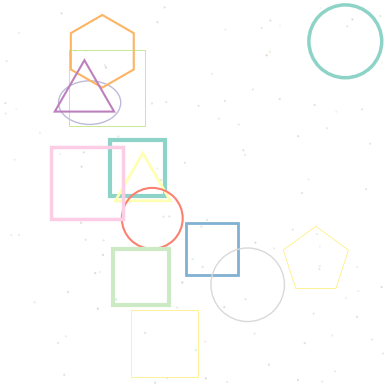[{"shape": "square", "thickness": 3, "radius": 0.36, "center": [0.357, 0.564]}, {"shape": "circle", "thickness": 2.5, "radius": 0.47, "center": [0.897, 0.893]}, {"shape": "triangle", "thickness": 2, "radius": 0.41, "center": [0.371, 0.52]}, {"shape": "oval", "thickness": 1, "radius": 0.4, "center": [0.233, 0.733]}, {"shape": "circle", "thickness": 1.5, "radius": 0.4, "center": [0.395, 0.433]}, {"shape": "square", "thickness": 2, "radius": 0.34, "center": [0.551, 0.353]}, {"shape": "hexagon", "thickness": 1.5, "radius": 0.47, "center": [0.266, 0.867]}, {"shape": "square", "thickness": 0.5, "radius": 0.5, "center": [0.278, 0.771]}, {"shape": "square", "thickness": 2.5, "radius": 0.47, "center": [0.227, 0.524]}, {"shape": "circle", "thickness": 1, "radius": 0.48, "center": [0.643, 0.26]}, {"shape": "triangle", "thickness": 1.5, "radius": 0.44, "center": [0.219, 0.755]}, {"shape": "square", "thickness": 3, "radius": 0.37, "center": [0.366, 0.281]}, {"shape": "square", "thickness": 0.5, "radius": 0.44, "center": [0.427, 0.107]}, {"shape": "pentagon", "thickness": 0.5, "radius": 0.45, "center": [0.82, 0.323]}]